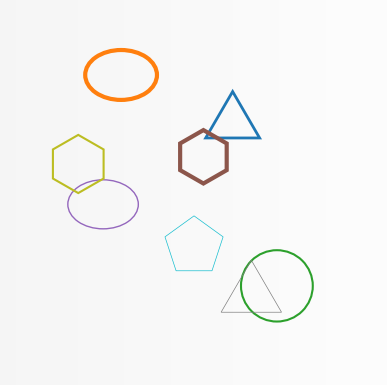[{"shape": "triangle", "thickness": 2, "radius": 0.4, "center": [0.6, 0.682]}, {"shape": "oval", "thickness": 3, "radius": 0.46, "center": [0.312, 0.805]}, {"shape": "circle", "thickness": 1.5, "radius": 0.46, "center": [0.715, 0.257]}, {"shape": "oval", "thickness": 1, "radius": 0.45, "center": [0.266, 0.469]}, {"shape": "hexagon", "thickness": 3, "radius": 0.35, "center": [0.525, 0.593]}, {"shape": "triangle", "thickness": 0.5, "radius": 0.45, "center": [0.649, 0.234]}, {"shape": "hexagon", "thickness": 1.5, "radius": 0.38, "center": [0.202, 0.574]}, {"shape": "pentagon", "thickness": 0.5, "radius": 0.39, "center": [0.501, 0.36]}]